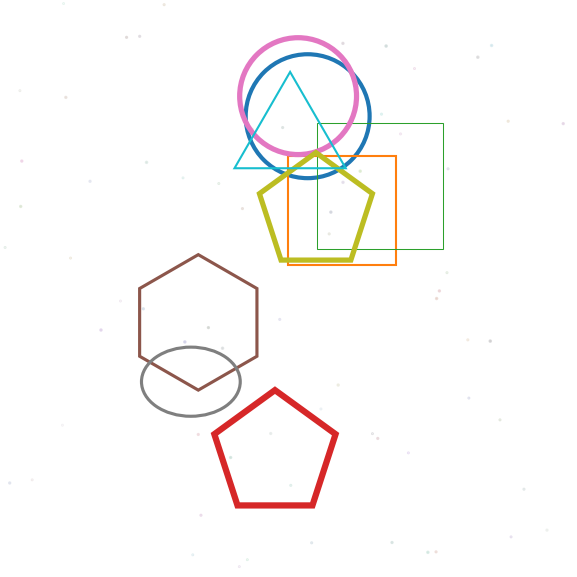[{"shape": "circle", "thickness": 2, "radius": 0.54, "center": [0.533, 0.798]}, {"shape": "square", "thickness": 1, "radius": 0.47, "center": [0.592, 0.635]}, {"shape": "square", "thickness": 0.5, "radius": 0.55, "center": [0.658, 0.677]}, {"shape": "pentagon", "thickness": 3, "radius": 0.55, "center": [0.476, 0.213]}, {"shape": "hexagon", "thickness": 1.5, "radius": 0.59, "center": [0.343, 0.441]}, {"shape": "circle", "thickness": 2.5, "radius": 0.51, "center": [0.516, 0.833]}, {"shape": "oval", "thickness": 1.5, "radius": 0.43, "center": [0.33, 0.338]}, {"shape": "pentagon", "thickness": 2.5, "radius": 0.51, "center": [0.547, 0.632]}, {"shape": "triangle", "thickness": 1, "radius": 0.56, "center": [0.502, 0.763]}]